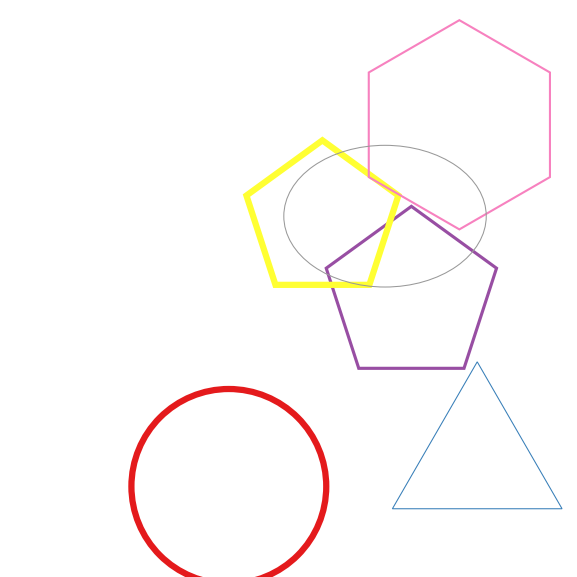[{"shape": "circle", "thickness": 3, "radius": 0.84, "center": [0.396, 0.157]}, {"shape": "triangle", "thickness": 0.5, "radius": 0.85, "center": [0.826, 0.203]}, {"shape": "pentagon", "thickness": 1.5, "radius": 0.78, "center": [0.712, 0.487]}, {"shape": "pentagon", "thickness": 3, "radius": 0.69, "center": [0.558, 0.618]}, {"shape": "hexagon", "thickness": 1, "radius": 0.91, "center": [0.795, 0.783]}, {"shape": "oval", "thickness": 0.5, "radius": 0.88, "center": [0.667, 0.625]}]